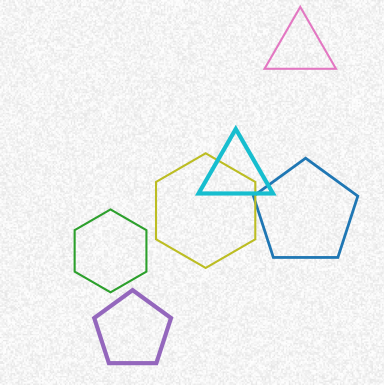[{"shape": "pentagon", "thickness": 2, "radius": 0.71, "center": [0.794, 0.447]}, {"shape": "hexagon", "thickness": 1.5, "radius": 0.54, "center": [0.287, 0.348]}, {"shape": "pentagon", "thickness": 3, "radius": 0.52, "center": [0.344, 0.142]}, {"shape": "triangle", "thickness": 1.5, "radius": 0.54, "center": [0.78, 0.875]}, {"shape": "hexagon", "thickness": 1.5, "radius": 0.74, "center": [0.534, 0.453]}, {"shape": "triangle", "thickness": 3, "radius": 0.56, "center": [0.612, 0.553]}]